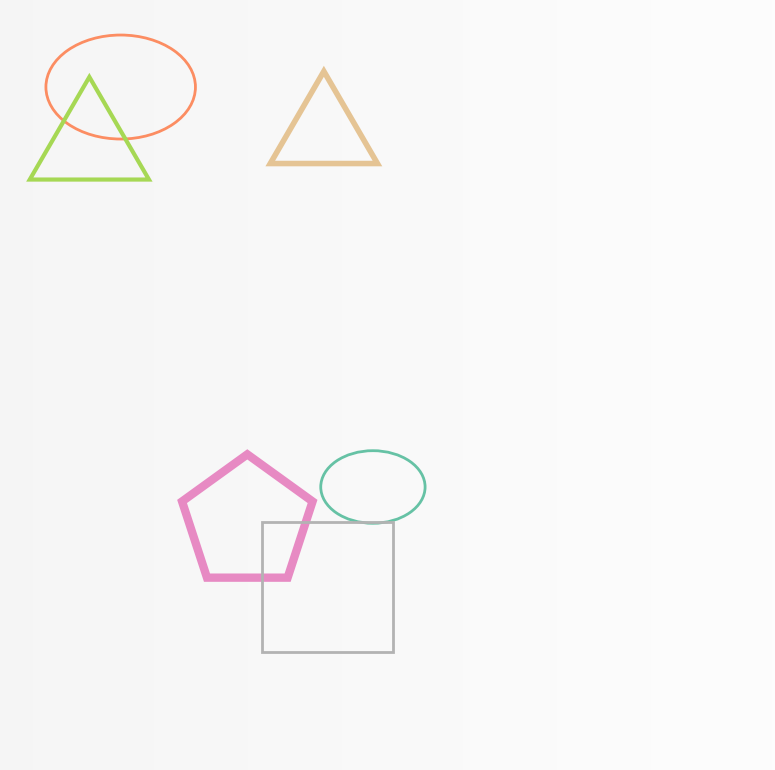[{"shape": "oval", "thickness": 1, "radius": 0.34, "center": [0.481, 0.368]}, {"shape": "oval", "thickness": 1, "radius": 0.48, "center": [0.156, 0.887]}, {"shape": "pentagon", "thickness": 3, "radius": 0.44, "center": [0.319, 0.321]}, {"shape": "triangle", "thickness": 1.5, "radius": 0.44, "center": [0.115, 0.811]}, {"shape": "triangle", "thickness": 2, "radius": 0.4, "center": [0.418, 0.828]}, {"shape": "square", "thickness": 1, "radius": 0.42, "center": [0.422, 0.238]}]